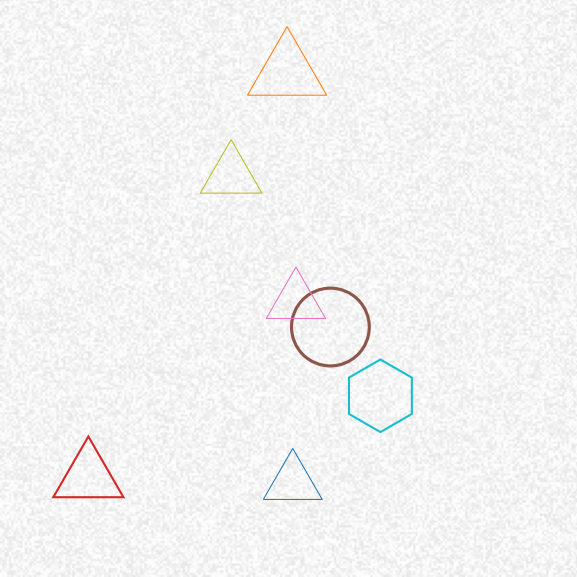[{"shape": "triangle", "thickness": 0.5, "radius": 0.29, "center": [0.507, 0.164]}, {"shape": "triangle", "thickness": 0.5, "radius": 0.4, "center": [0.497, 0.874]}, {"shape": "triangle", "thickness": 1, "radius": 0.35, "center": [0.153, 0.173]}, {"shape": "circle", "thickness": 1.5, "radius": 0.34, "center": [0.572, 0.433]}, {"shape": "triangle", "thickness": 0.5, "radius": 0.3, "center": [0.512, 0.477]}, {"shape": "triangle", "thickness": 0.5, "radius": 0.31, "center": [0.4, 0.696]}, {"shape": "hexagon", "thickness": 1, "radius": 0.31, "center": [0.659, 0.314]}]